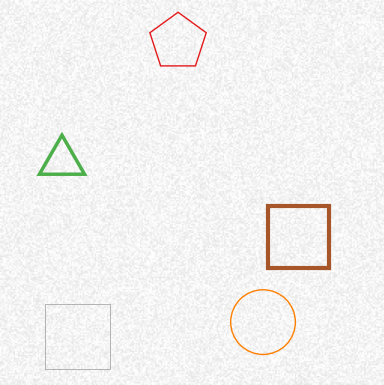[{"shape": "pentagon", "thickness": 1, "radius": 0.38, "center": [0.462, 0.891]}, {"shape": "triangle", "thickness": 2.5, "radius": 0.34, "center": [0.161, 0.581]}, {"shape": "circle", "thickness": 1, "radius": 0.42, "center": [0.683, 0.163]}, {"shape": "square", "thickness": 3, "radius": 0.4, "center": [0.775, 0.384]}, {"shape": "square", "thickness": 0.5, "radius": 0.42, "center": [0.202, 0.125]}]